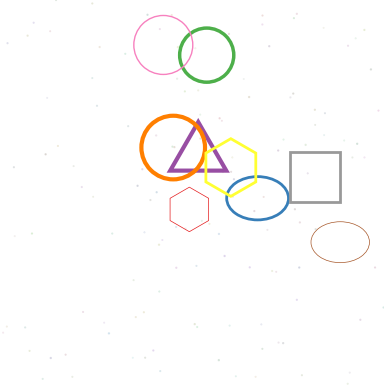[{"shape": "hexagon", "thickness": 0.5, "radius": 0.29, "center": [0.492, 0.456]}, {"shape": "oval", "thickness": 2, "radius": 0.4, "center": [0.669, 0.485]}, {"shape": "circle", "thickness": 2.5, "radius": 0.35, "center": [0.537, 0.857]}, {"shape": "triangle", "thickness": 3, "radius": 0.42, "center": [0.515, 0.599]}, {"shape": "circle", "thickness": 3, "radius": 0.41, "center": [0.45, 0.617]}, {"shape": "hexagon", "thickness": 2, "radius": 0.37, "center": [0.6, 0.565]}, {"shape": "oval", "thickness": 0.5, "radius": 0.38, "center": [0.884, 0.371]}, {"shape": "circle", "thickness": 1, "radius": 0.38, "center": [0.424, 0.883]}, {"shape": "square", "thickness": 2, "radius": 0.33, "center": [0.818, 0.541]}]